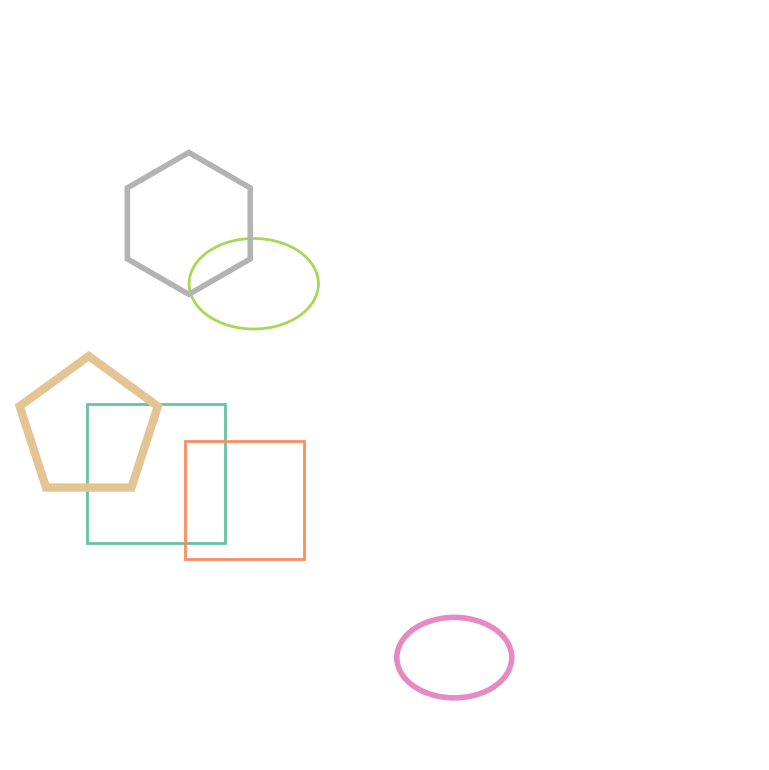[{"shape": "square", "thickness": 1, "radius": 0.45, "center": [0.203, 0.385]}, {"shape": "square", "thickness": 1, "radius": 0.38, "center": [0.317, 0.351]}, {"shape": "oval", "thickness": 2, "radius": 0.37, "center": [0.59, 0.146]}, {"shape": "oval", "thickness": 1, "radius": 0.42, "center": [0.33, 0.631]}, {"shape": "pentagon", "thickness": 3, "radius": 0.47, "center": [0.115, 0.443]}, {"shape": "hexagon", "thickness": 2, "radius": 0.46, "center": [0.245, 0.71]}]